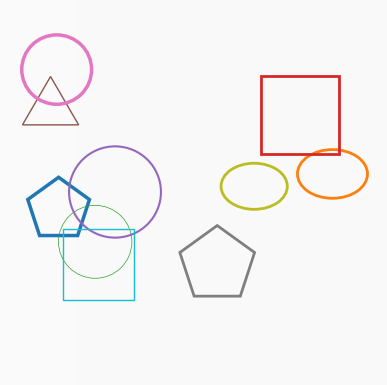[{"shape": "pentagon", "thickness": 2.5, "radius": 0.42, "center": [0.151, 0.456]}, {"shape": "oval", "thickness": 2, "radius": 0.45, "center": [0.858, 0.548]}, {"shape": "circle", "thickness": 0.5, "radius": 0.47, "center": [0.246, 0.372]}, {"shape": "square", "thickness": 2, "radius": 0.51, "center": [0.774, 0.701]}, {"shape": "circle", "thickness": 1.5, "radius": 0.59, "center": [0.297, 0.501]}, {"shape": "triangle", "thickness": 1, "radius": 0.42, "center": [0.13, 0.718]}, {"shape": "circle", "thickness": 2.5, "radius": 0.45, "center": [0.146, 0.819]}, {"shape": "pentagon", "thickness": 2, "radius": 0.51, "center": [0.561, 0.313]}, {"shape": "oval", "thickness": 2, "radius": 0.43, "center": [0.656, 0.516]}, {"shape": "square", "thickness": 1, "radius": 0.46, "center": [0.254, 0.313]}]